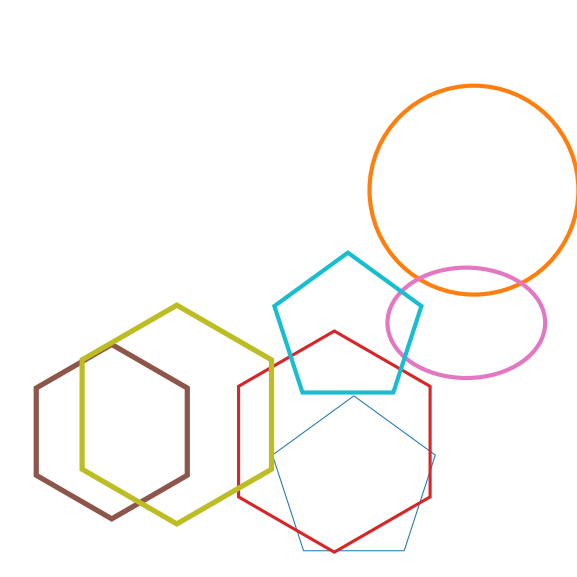[{"shape": "pentagon", "thickness": 0.5, "radius": 0.74, "center": [0.613, 0.165]}, {"shape": "circle", "thickness": 2, "radius": 0.9, "center": [0.821, 0.67]}, {"shape": "hexagon", "thickness": 1.5, "radius": 0.96, "center": [0.579, 0.234]}, {"shape": "hexagon", "thickness": 2.5, "radius": 0.76, "center": [0.194, 0.252]}, {"shape": "oval", "thickness": 2, "radius": 0.68, "center": [0.807, 0.44]}, {"shape": "hexagon", "thickness": 2.5, "radius": 0.95, "center": [0.306, 0.281]}, {"shape": "pentagon", "thickness": 2, "radius": 0.67, "center": [0.602, 0.428]}]